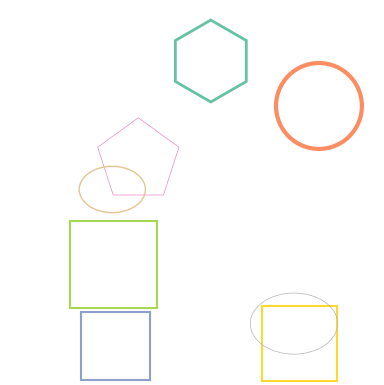[{"shape": "hexagon", "thickness": 2, "radius": 0.53, "center": [0.548, 0.842]}, {"shape": "circle", "thickness": 3, "radius": 0.56, "center": [0.828, 0.725]}, {"shape": "square", "thickness": 1.5, "radius": 0.44, "center": [0.3, 0.102]}, {"shape": "pentagon", "thickness": 0.5, "radius": 0.56, "center": [0.359, 0.583]}, {"shape": "square", "thickness": 1.5, "radius": 0.56, "center": [0.295, 0.314]}, {"shape": "square", "thickness": 1.5, "radius": 0.48, "center": [0.778, 0.108]}, {"shape": "oval", "thickness": 1, "radius": 0.43, "center": [0.292, 0.508]}, {"shape": "oval", "thickness": 0.5, "radius": 0.57, "center": [0.763, 0.16]}]